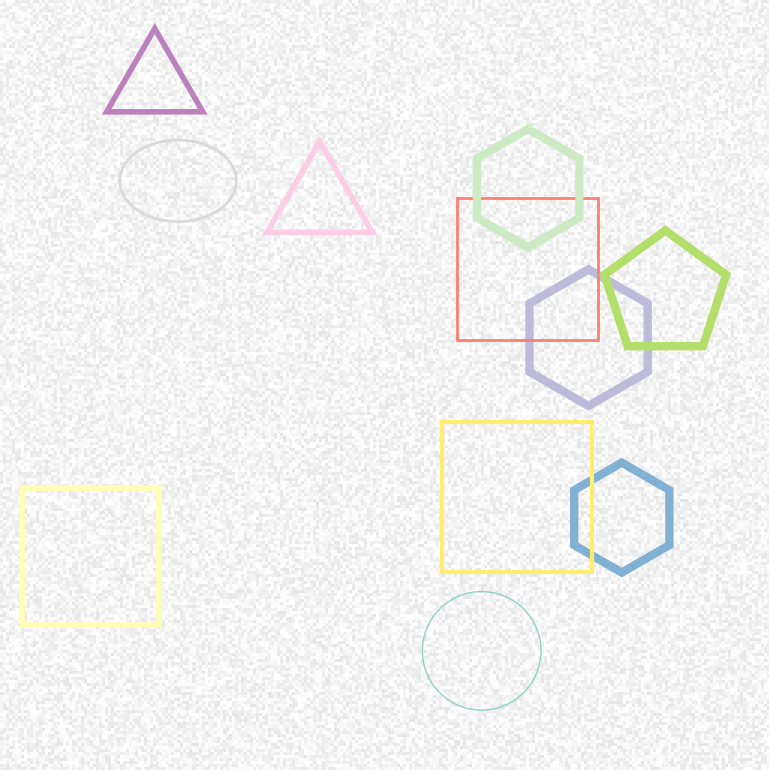[{"shape": "circle", "thickness": 0.5, "radius": 0.39, "center": [0.626, 0.155]}, {"shape": "square", "thickness": 2, "radius": 0.45, "center": [0.117, 0.277]}, {"shape": "hexagon", "thickness": 3, "radius": 0.44, "center": [0.764, 0.561]}, {"shape": "square", "thickness": 1, "radius": 0.46, "center": [0.685, 0.651]}, {"shape": "hexagon", "thickness": 3, "radius": 0.36, "center": [0.808, 0.328]}, {"shape": "pentagon", "thickness": 3, "radius": 0.42, "center": [0.864, 0.618]}, {"shape": "triangle", "thickness": 2, "radius": 0.39, "center": [0.415, 0.738]}, {"shape": "oval", "thickness": 1, "radius": 0.38, "center": [0.231, 0.765]}, {"shape": "triangle", "thickness": 2, "radius": 0.36, "center": [0.201, 0.891]}, {"shape": "hexagon", "thickness": 3, "radius": 0.38, "center": [0.686, 0.756]}, {"shape": "square", "thickness": 1.5, "radius": 0.49, "center": [0.671, 0.355]}]